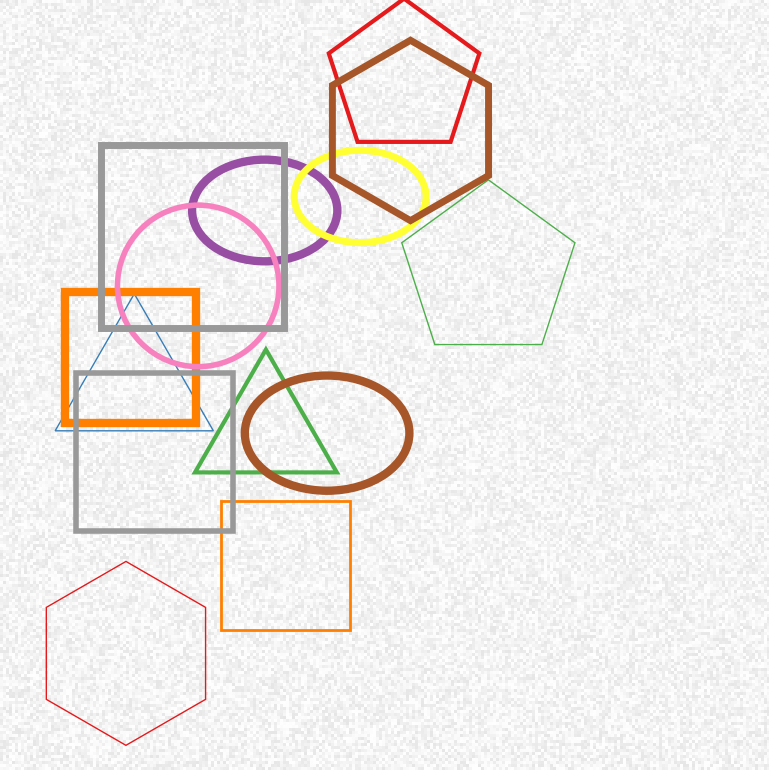[{"shape": "pentagon", "thickness": 1.5, "radius": 0.51, "center": [0.525, 0.899]}, {"shape": "hexagon", "thickness": 0.5, "radius": 0.6, "center": [0.164, 0.151]}, {"shape": "triangle", "thickness": 0.5, "radius": 0.59, "center": [0.174, 0.5]}, {"shape": "triangle", "thickness": 1.5, "radius": 0.53, "center": [0.345, 0.44]}, {"shape": "pentagon", "thickness": 0.5, "radius": 0.59, "center": [0.634, 0.648]}, {"shape": "oval", "thickness": 3, "radius": 0.47, "center": [0.344, 0.727]}, {"shape": "square", "thickness": 3, "radius": 0.42, "center": [0.169, 0.535]}, {"shape": "square", "thickness": 1, "radius": 0.42, "center": [0.371, 0.265]}, {"shape": "oval", "thickness": 2.5, "radius": 0.43, "center": [0.468, 0.745]}, {"shape": "oval", "thickness": 3, "radius": 0.53, "center": [0.425, 0.437]}, {"shape": "hexagon", "thickness": 2.5, "radius": 0.59, "center": [0.533, 0.831]}, {"shape": "circle", "thickness": 2, "radius": 0.52, "center": [0.257, 0.629]}, {"shape": "square", "thickness": 2.5, "radius": 0.59, "center": [0.25, 0.693]}, {"shape": "square", "thickness": 2, "radius": 0.51, "center": [0.2, 0.413]}]